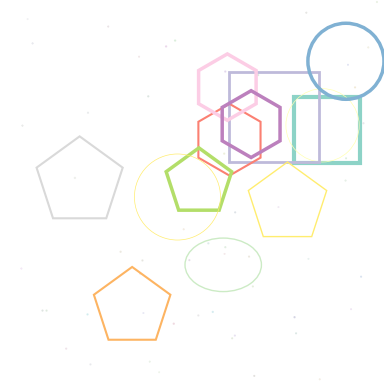[{"shape": "square", "thickness": 3, "radius": 0.43, "center": [0.848, 0.663]}, {"shape": "circle", "thickness": 0.5, "radius": 0.48, "center": [0.838, 0.674]}, {"shape": "square", "thickness": 2, "radius": 0.58, "center": [0.712, 0.696]}, {"shape": "hexagon", "thickness": 1.5, "radius": 0.47, "center": [0.596, 0.637]}, {"shape": "circle", "thickness": 2.5, "radius": 0.49, "center": [0.899, 0.841]}, {"shape": "pentagon", "thickness": 1.5, "radius": 0.52, "center": [0.343, 0.202]}, {"shape": "pentagon", "thickness": 2.5, "radius": 0.45, "center": [0.517, 0.526]}, {"shape": "hexagon", "thickness": 2.5, "radius": 0.43, "center": [0.591, 0.774]}, {"shape": "pentagon", "thickness": 1.5, "radius": 0.59, "center": [0.207, 0.528]}, {"shape": "hexagon", "thickness": 2.5, "radius": 0.43, "center": [0.652, 0.678]}, {"shape": "oval", "thickness": 1, "radius": 0.5, "center": [0.58, 0.312]}, {"shape": "pentagon", "thickness": 1, "radius": 0.53, "center": [0.747, 0.472]}, {"shape": "circle", "thickness": 0.5, "radius": 0.56, "center": [0.461, 0.488]}]